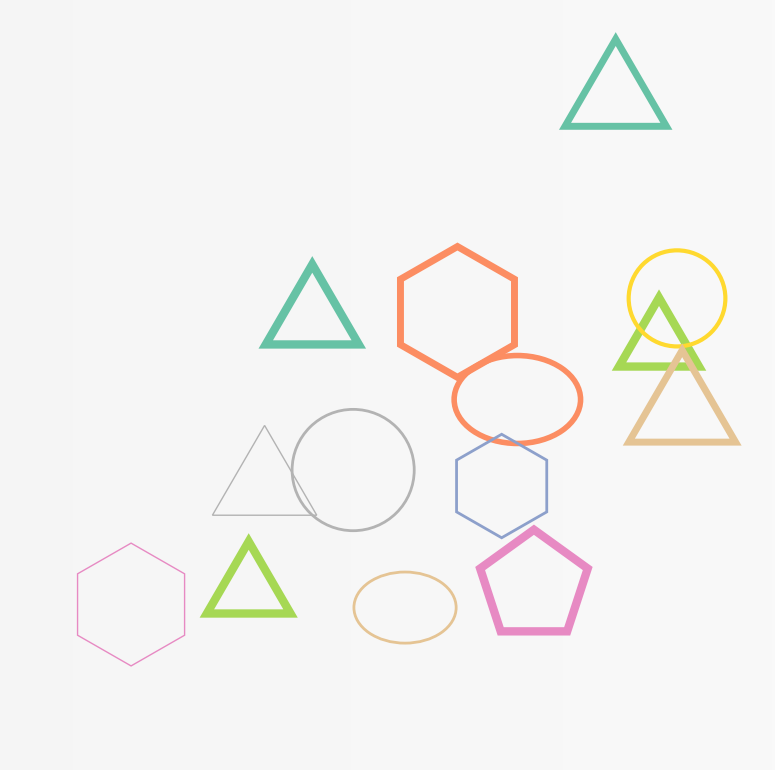[{"shape": "triangle", "thickness": 2.5, "radius": 0.38, "center": [0.794, 0.874]}, {"shape": "triangle", "thickness": 3, "radius": 0.35, "center": [0.403, 0.587]}, {"shape": "hexagon", "thickness": 2.5, "radius": 0.42, "center": [0.59, 0.595]}, {"shape": "oval", "thickness": 2, "radius": 0.41, "center": [0.668, 0.481]}, {"shape": "hexagon", "thickness": 1, "radius": 0.34, "center": [0.647, 0.369]}, {"shape": "pentagon", "thickness": 3, "radius": 0.36, "center": [0.689, 0.239]}, {"shape": "hexagon", "thickness": 0.5, "radius": 0.4, "center": [0.169, 0.215]}, {"shape": "triangle", "thickness": 3, "radius": 0.3, "center": [0.85, 0.554]}, {"shape": "triangle", "thickness": 3, "radius": 0.31, "center": [0.321, 0.234]}, {"shape": "circle", "thickness": 1.5, "radius": 0.31, "center": [0.874, 0.612]}, {"shape": "oval", "thickness": 1, "radius": 0.33, "center": [0.523, 0.211]}, {"shape": "triangle", "thickness": 2.5, "radius": 0.4, "center": [0.88, 0.466]}, {"shape": "triangle", "thickness": 0.5, "radius": 0.39, "center": [0.341, 0.37]}, {"shape": "circle", "thickness": 1, "radius": 0.39, "center": [0.456, 0.39]}]